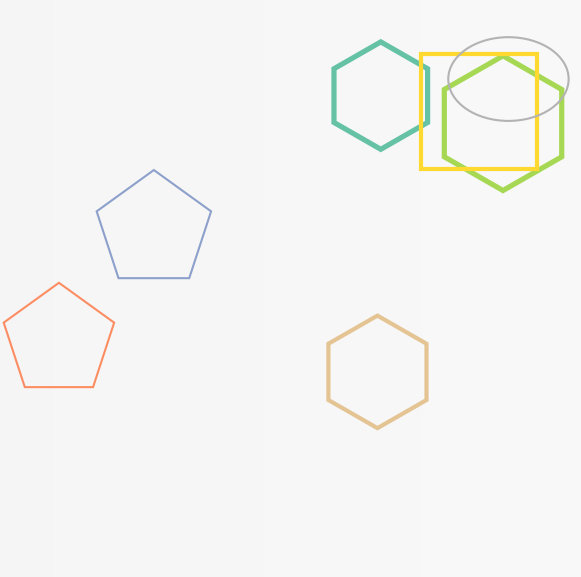[{"shape": "hexagon", "thickness": 2.5, "radius": 0.46, "center": [0.655, 0.834]}, {"shape": "pentagon", "thickness": 1, "radius": 0.5, "center": [0.101, 0.41]}, {"shape": "pentagon", "thickness": 1, "radius": 0.52, "center": [0.265, 0.601]}, {"shape": "hexagon", "thickness": 2.5, "radius": 0.58, "center": [0.865, 0.786]}, {"shape": "square", "thickness": 2, "radius": 0.5, "center": [0.824, 0.806]}, {"shape": "hexagon", "thickness": 2, "radius": 0.49, "center": [0.649, 0.355]}, {"shape": "oval", "thickness": 1, "radius": 0.52, "center": [0.875, 0.862]}]